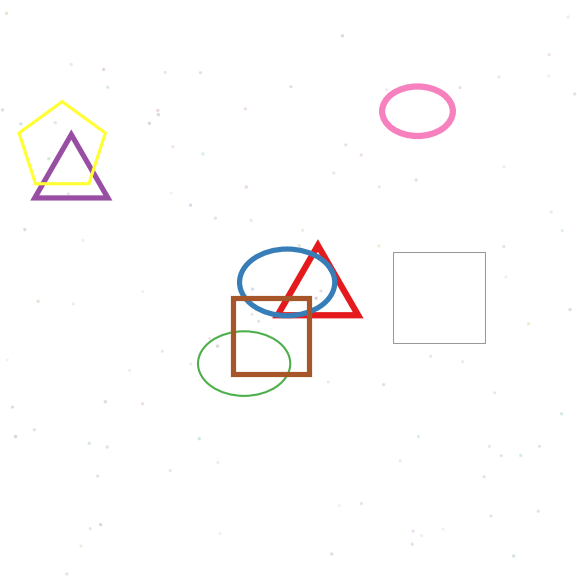[{"shape": "triangle", "thickness": 3, "radius": 0.4, "center": [0.55, 0.494]}, {"shape": "oval", "thickness": 2.5, "radius": 0.41, "center": [0.497, 0.51]}, {"shape": "oval", "thickness": 1, "radius": 0.4, "center": [0.423, 0.37]}, {"shape": "triangle", "thickness": 2.5, "radius": 0.37, "center": [0.123, 0.693]}, {"shape": "pentagon", "thickness": 1.5, "radius": 0.39, "center": [0.108, 0.745]}, {"shape": "square", "thickness": 2.5, "radius": 0.33, "center": [0.469, 0.417]}, {"shape": "oval", "thickness": 3, "radius": 0.31, "center": [0.723, 0.807]}, {"shape": "square", "thickness": 0.5, "radius": 0.4, "center": [0.76, 0.484]}]